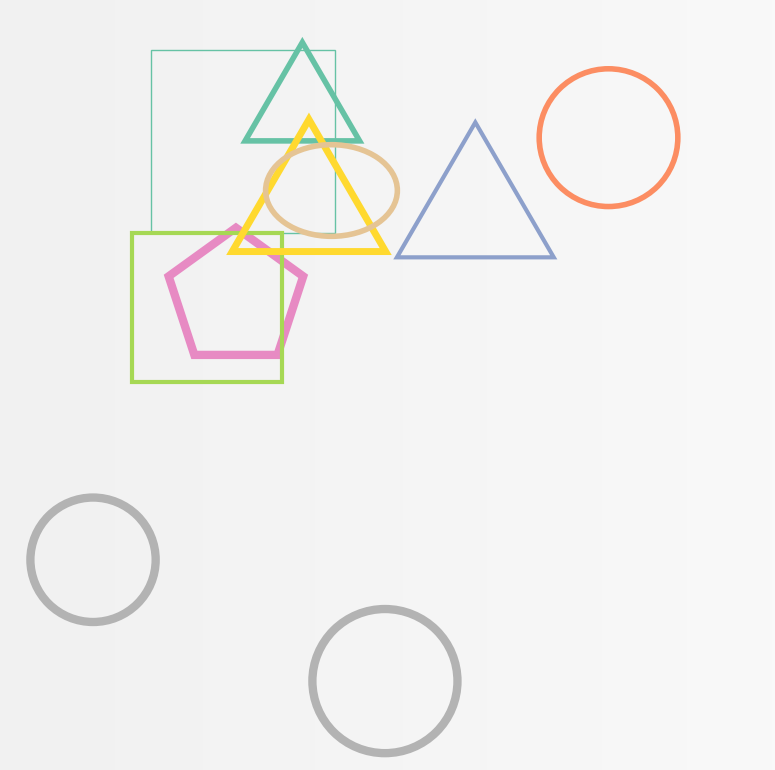[{"shape": "triangle", "thickness": 2, "radius": 0.43, "center": [0.39, 0.86]}, {"shape": "square", "thickness": 0.5, "radius": 0.59, "center": [0.313, 0.817]}, {"shape": "circle", "thickness": 2, "radius": 0.45, "center": [0.785, 0.821]}, {"shape": "triangle", "thickness": 1.5, "radius": 0.58, "center": [0.613, 0.724]}, {"shape": "pentagon", "thickness": 3, "radius": 0.46, "center": [0.304, 0.613]}, {"shape": "square", "thickness": 1.5, "radius": 0.48, "center": [0.267, 0.601]}, {"shape": "triangle", "thickness": 2.5, "radius": 0.57, "center": [0.399, 0.73]}, {"shape": "oval", "thickness": 2, "radius": 0.43, "center": [0.428, 0.753]}, {"shape": "circle", "thickness": 3, "radius": 0.47, "center": [0.497, 0.115]}, {"shape": "circle", "thickness": 3, "radius": 0.4, "center": [0.12, 0.273]}]